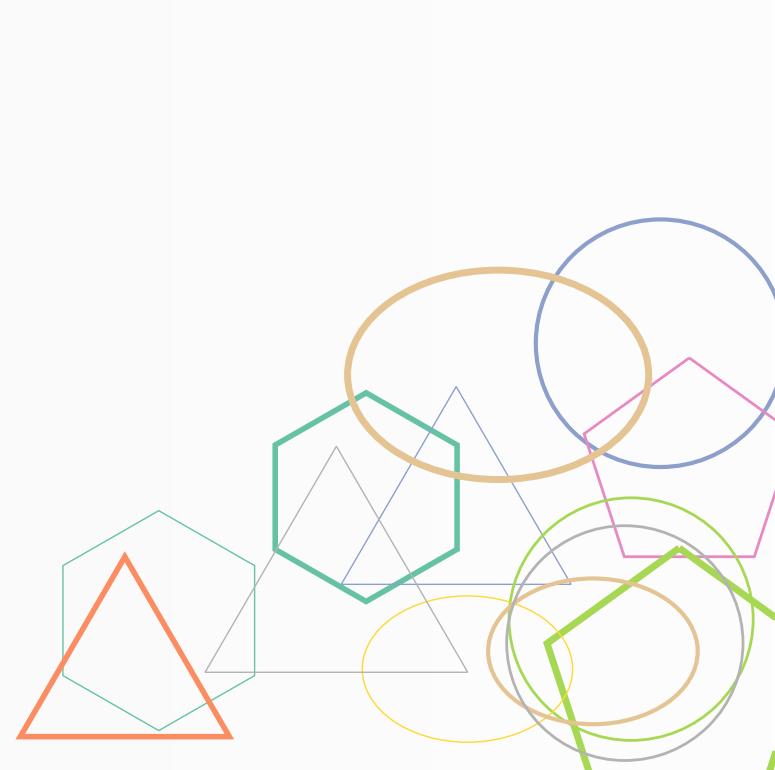[{"shape": "hexagon", "thickness": 2, "radius": 0.68, "center": [0.472, 0.354]}, {"shape": "hexagon", "thickness": 0.5, "radius": 0.71, "center": [0.205, 0.194]}, {"shape": "triangle", "thickness": 2, "radius": 0.78, "center": [0.161, 0.121]}, {"shape": "triangle", "thickness": 0.5, "radius": 0.86, "center": [0.589, 0.327]}, {"shape": "circle", "thickness": 1.5, "radius": 0.8, "center": [0.852, 0.554]}, {"shape": "pentagon", "thickness": 1, "radius": 0.71, "center": [0.889, 0.392]}, {"shape": "pentagon", "thickness": 2.5, "radius": 0.9, "center": [0.876, 0.109]}, {"shape": "circle", "thickness": 1, "radius": 0.79, "center": [0.814, 0.196]}, {"shape": "oval", "thickness": 0.5, "radius": 0.68, "center": [0.603, 0.131]}, {"shape": "oval", "thickness": 2.5, "radius": 0.97, "center": [0.643, 0.513]}, {"shape": "oval", "thickness": 1.5, "radius": 0.68, "center": [0.765, 0.154]}, {"shape": "circle", "thickness": 1, "radius": 0.76, "center": [0.806, 0.165]}, {"shape": "triangle", "thickness": 0.5, "radius": 0.98, "center": [0.434, 0.225]}]